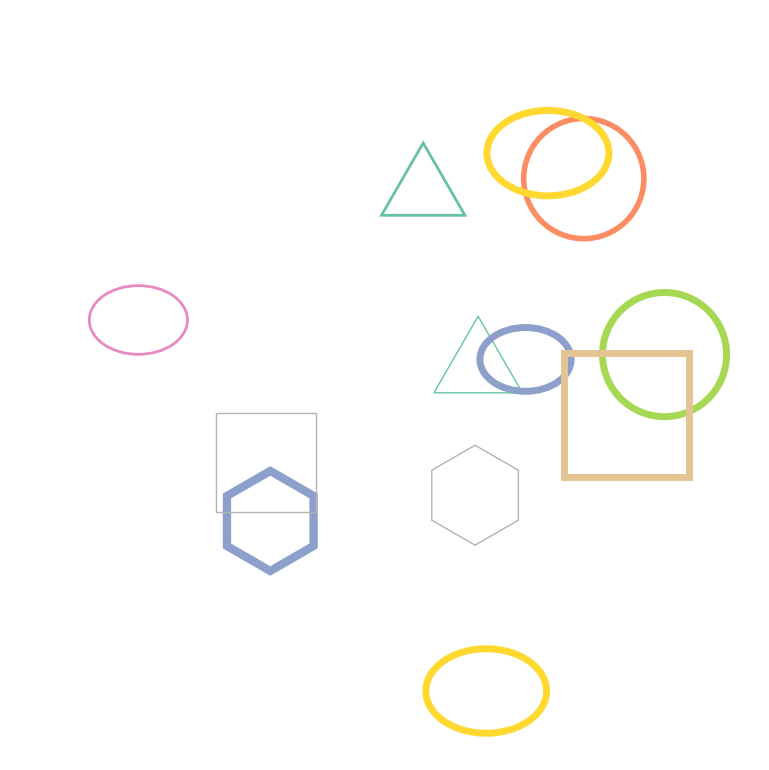[{"shape": "triangle", "thickness": 1, "radius": 0.31, "center": [0.55, 0.752]}, {"shape": "triangle", "thickness": 0.5, "radius": 0.33, "center": [0.621, 0.523]}, {"shape": "circle", "thickness": 2, "radius": 0.39, "center": [0.758, 0.768]}, {"shape": "oval", "thickness": 2.5, "radius": 0.3, "center": [0.682, 0.533]}, {"shape": "hexagon", "thickness": 3, "radius": 0.32, "center": [0.351, 0.323]}, {"shape": "oval", "thickness": 1, "radius": 0.32, "center": [0.18, 0.584]}, {"shape": "circle", "thickness": 2.5, "radius": 0.4, "center": [0.863, 0.54]}, {"shape": "oval", "thickness": 2.5, "radius": 0.4, "center": [0.712, 0.801]}, {"shape": "oval", "thickness": 2.5, "radius": 0.39, "center": [0.631, 0.103]}, {"shape": "square", "thickness": 2.5, "radius": 0.4, "center": [0.813, 0.461]}, {"shape": "hexagon", "thickness": 0.5, "radius": 0.32, "center": [0.617, 0.357]}, {"shape": "square", "thickness": 0.5, "radius": 0.32, "center": [0.345, 0.399]}]